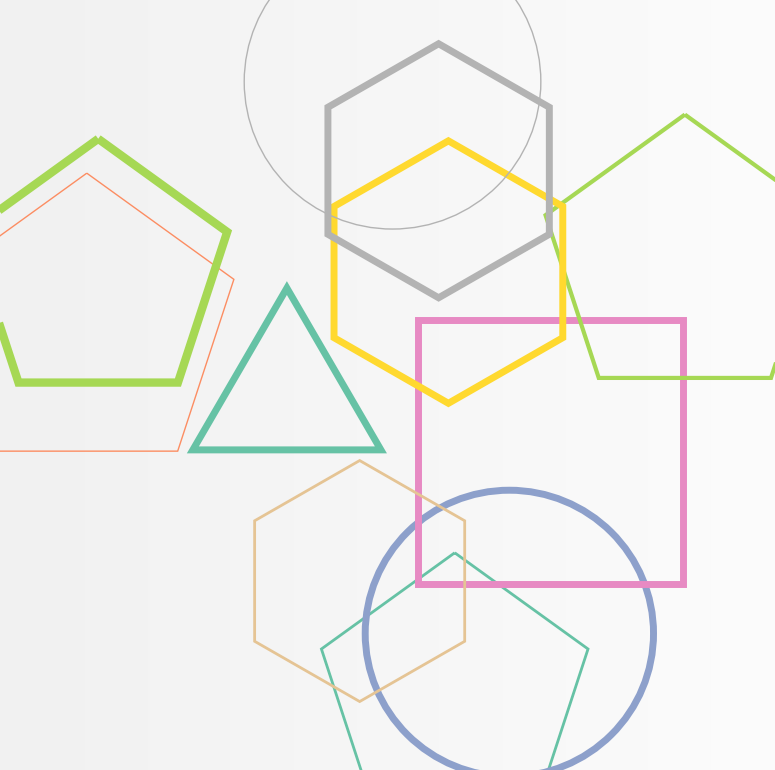[{"shape": "triangle", "thickness": 2.5, "radius": 0.7, "center": [0.37, 0.486]}, {"shape": "pentagon", "thickness": 1, "radius": 0.9, "center": [0.587, 0.101]}, {"shape": "pentagon", "thickness": 0.5, "radius": 1.0, "center": [0.112, 0.576]}, {"shape": "circle", "thickness": 2.5, "radius": 0.93, "center": [0.657, 0.177]}, {"shape": "square", "thickness": 2.5, "radius": 0.85, "center": [0.71, 0.413]}, {"shape": "pentagon", "thickness": 3, "radius": 0.87, "center": [0.127, 0.645]}, {"shape": "pentagon", "thickness": 1.5, "radius": 0.95, "center": [0.884, 0.662]}, {"shape": "hexagon", "thickness": 2.5, "radius": 0.85, "center": [0.579, 0.647]}, {"shape": "hexagon", "thickness": 1, "radius": 0.78, "center": [0.464, 0.245]}, {"shape": "circle", "thickness": 0.5, "radius": 0.96, "center": [0.506, 0.894]}, {"shape": "hexagon", "thickness": 2.5, "radius": 0.82, "center": [0.566, 0.778]}]